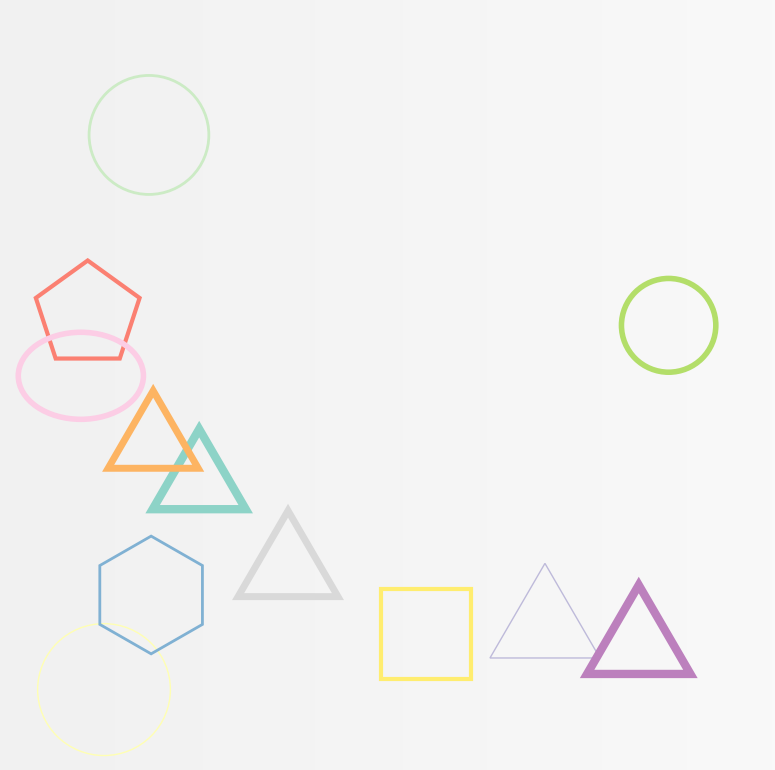[{"shape": "triangle", "thickness": 3, "radius": 0.35, "center": [0.257, 0.373]}, {"shape": "circle", "thickness": 0.5, "radius": 0.43, "center": [0.134, 0.104]}, {"shape": "triangle", "thickness": 0.5, "radius": 0.41, "center": [0.703, 0.186]}, {"shape": "pentagon", "thickness": 1.5, "radius": 0.35, "center": [0.113, 0.591]}, {"shape": "hexagon", "thickness": 1, "radius": 0.38, "center": [0.195, 0.227]}, {"shape": "triangle", "thickness": 2.5, "radius": 0.34, "center": [0.198, 0.425]}, {"shape": "circle", "thickness": 2, "radius": 0.3, "center": [0.863, 0.577]}, {"shape": "oval", "thickness": 2, "radius": 0.4, "center": [0.104, 0.512]}, {"shape": "triangle", "thickness": 2.5, "radius": 0.37, "center": [0.372, 0.262]}, {"shape": "triangle", "thickness": 3, "radius": 0.38, "center": [0.824, 0.163]}, {"shape": "circle", "thickness": 1, "radius": 0.39, "center": [0.192, 0.825]}, {"shape": "square", "thickness": 1.5, "radius": 0.29, "center": [0.55, 0.177]}]